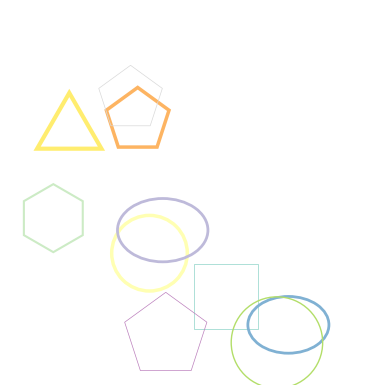[{"shape": "square", "thickness": 0.5, "radius": 0.42, "center": [0.586, 0.23]}, {"shape": "circle", "thickness": 2.5, "radius": 0.49, "center": [0.388, 0.342]}, {"shape": "oval", "thickness": 2, "radius": 0.59, "center": [0.423, 0.402]}, {"shape": "oval", "thickness": 2, "radius": 0.53, "center": [0.749, 0.156]}, {"shape": "pentagon", "thickness": 2.5, "radius": 0.43, "center": [0.358, 0.687]}, {"shape": "circle", "thickness": 1, "radius": 0.59, "center": [0.719, 0.11]}, {"shape": "pentagon", "thickness": 0.5, "radius": 0.43, "center": [0.339, 0.744]}, {"shape": "pentagon", "thickness": 0.5, "radius": 0.56, "center": [0.431, 0.128]}, {"shape": "hexagon", "thickness": 1.5, "radius": 0.44, "center": [0.138, 0.433]}, {"shape": "triangle", "thickness": 3, "radius": 0.48, "center": [0.18, 0.662]}]